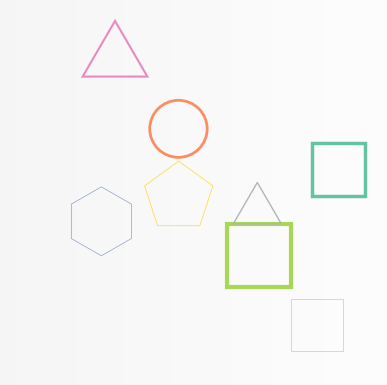[{"shape": "square", "thickness": 2.5, "radius": 0.34, "center": [0.873, 0.559]}, {"shape": "circle", "thickness": 2, "radius": 0.37, "center": [0.461, 0.665]}, {"shape": "hexagon", "thickness": 0.5, "radius": 0.45, "center": [0.262, 0.425]}, {"shape": "triangle", "thickness": 1.5, "radius": 0.48, "center": [0.297, 0.849]}, {"shape": "square", "thickness": 3, "radius": 0.41, "center": [0.668, 0.337]}, {"shape": "pentagon", "thickness": 0.5, "radius": 0.46, "center": [0.461, 0.489]}, {"shape": "square", "thickness": 0.5, "radius": 0.34, "center": [0.819, 0.157]}, {"shape": "triangle", "thickness": 1, "radius": 0.36, "center": [0.664, 0.454]}]